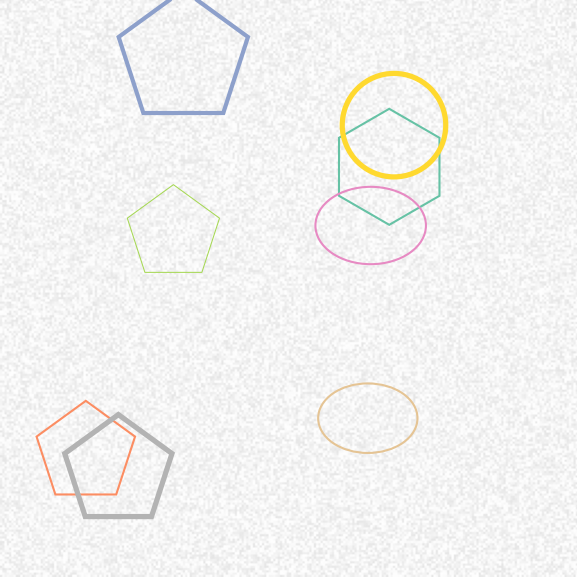[{"shape": "hexagon", "thickness": 1, "radius": 0.5, "center": [0.674, 0.71]}, {"shape": "pentagon", "thickness": 1, "radius": 0.45, "center": [0.149, 0.215]}, {"shape": "pentagon", "thickness": 2, "radius": 0.59, "center": [0.317, 0.899]}, {"shape": "oval", "thickness": 1, "radius": 0.48, "center": [0.642, 0.609]}, {"shape": "pentagon", "thickness": 0.5, "radius": 0.42, "center": [0.3, 0.595]}, {"shape": "circle", "thickness": 2.5, "radius": 0.45, "center": [0.682, 0.782]}, {"shape": "oval", "thickness": 1, "radius": 0.43, "center": [0.637, 0.275]}, {"shape": "pentagon", "thickness": 2.5, "radius": 0.49, "center": [0.205, 0.184]}]